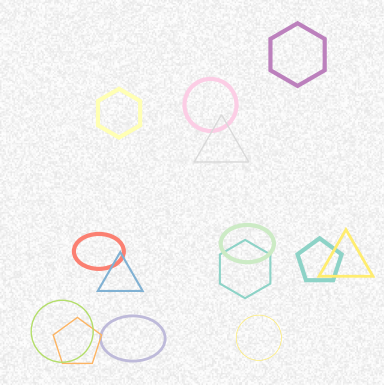[{"shape": "hexagon", "thickness": 1.5, "radius": 0.38, "center": [0.637, 0.301]}, {"shape": "pentagon", "thickness": 3, "radius": 0.3, "center": [0.83, 0.321]}, {"shape": "hexagon", "thickness": 3, "radius": 0.32, "center": [0.309, 0.706]}, {"shape": "oval", "thickness": 2, "radius": 0.42, "center": [0.345, 0.121]}, {"shape": "oval", "thickness": 3, "radius": 0.32, "center": [0.257, 0.347]}, {"shape": "triangle", "thickness": 1.5, "radius": 0.34, "center": [0.312, 0.278]}, {"shape": "pentagon", "thickness": 1, "radius": 0.33, "center": [0.201, 0.109]}, {"shape": "circle", "thickness": 1, "radius": 0.4, "center": [0.162, 0.14]}, {"shape": "circle", "thickness": 3, "radius": 0.34, "center": [0.547, 0.728]}, {"shape": "triangle", "thickness": 1, "radius": 0.41, "center": [0.575, 0.62]}, {"shape": "hexagon", "thickness": 3, "radius": 0.41, "center": [0.773, 0.858]}, {"shape": "oval", "thickness": 3, "radius": 0.35, "center": [0.642, 0.367]}, {"shape": "triangle", "thickness": 2, "radius": 0.4, "center": [0.899, 0.323]}, {"shape": "circle", "thickness": 0.5, "radius": 0.29, "center": [0.672, 0.123]}]